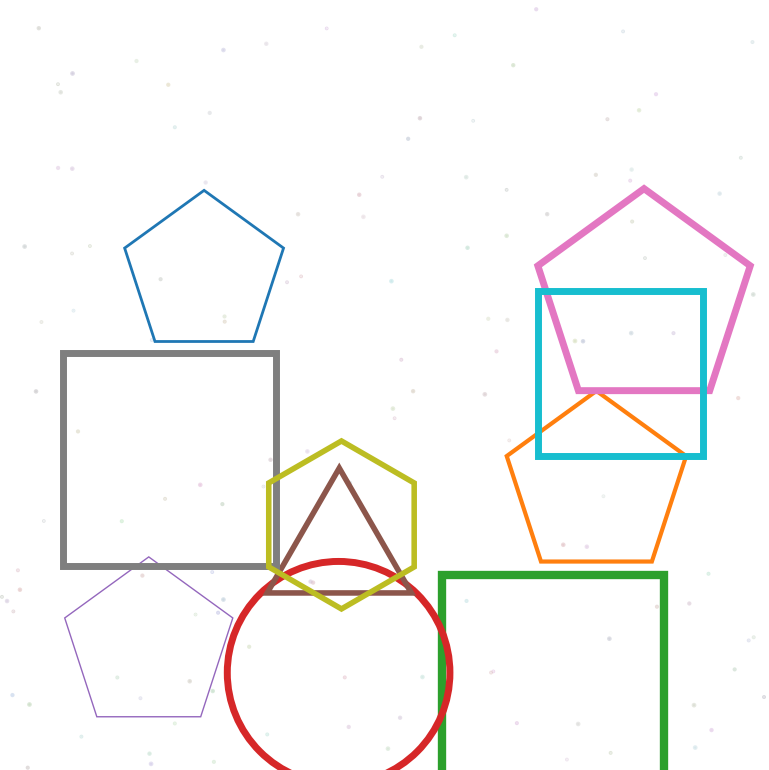[{"shape": "pentagon", "thickness": 1, "radius": 0.54, "center": [0.265, 0.644]}, {"shape": "pentagon", "thickness": 1.5, "radius": 0.61, "center": [0.775, 0.37]}, {"shape": "square", "thickness": 3, "radius": 0.72, "center": [0.719, 0.109]}, {"shape": "circle", "thickness": 2.5, "radius": 0.72, "center": [0.44, 0.126]}, {"shape": "pentagon", "thickness": 0.5, "radius": 0.57, "center": [0.193, 0.162]}, {"shape": "triangle", "thickness": 2, "radius": 0.54, "center": [0.441, 0.284]}, {"shape": "pentagon", "thickness": 2.5, "radius": 0.73, "center": [0.836, 0.61]}, {"shape": "square", "thickness": 2.5, "radius": 0.69, "center": [0.22, 0.403]}, {"shape": "hexagon", "thickness": 2, "radius": 0.55, "center": [0.443, 0.318]}, {"shape": "square", "thickness": 2.5, "radius": 0.54, "center": [0.806, 0.515]}]